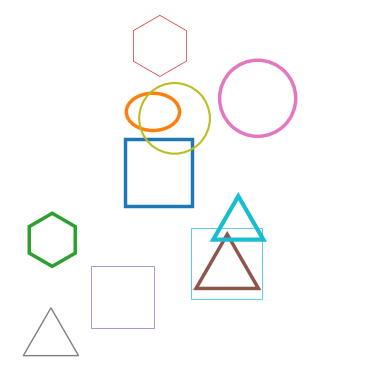[{"shape": "square", "thickness": 2.5, "radius": 0.44, "center": [0.412, 0.552]}, {"shape": "oval", "thickness": 2.5, "radius": 0.35, "center": [0.397, 0.709]}, {"shape": "hexagon", "thickness": 2.5, "radius": 0.34, "center": [0.136, 0.377]}, {"shape": "hexagon", "thickness": 0.5, "radius": 0.4, "center": [0.415, 0.881]}, {"shape": "square", "thickness": 0.5, "radius": 0.41, "center": [0.319, 0.229]}, {"shape": "triangle", "thickness": 2.5, "radius": 0.47, "center": [0.59, 0.298]}, {"shape": "circle", "thickness": 2.5, "radius": 0.49, "center": [0.669, 0.745]}, {"shape": "triangle", "thickness": 1, "radius": 0.41, "center": [0.132, 0.118]}, {"shape": "circle", "thickness": 1.5, "radius": 0.46, "center": [0.453, 0.693]}, {"shape": "square", "thickness": 0.5, "radius": 0.46, "center": [0.588, 0.316]}, {"shape": "triangle", "thickness": 3, "radius": 0.38, "center": [0.619, 0.415]}]